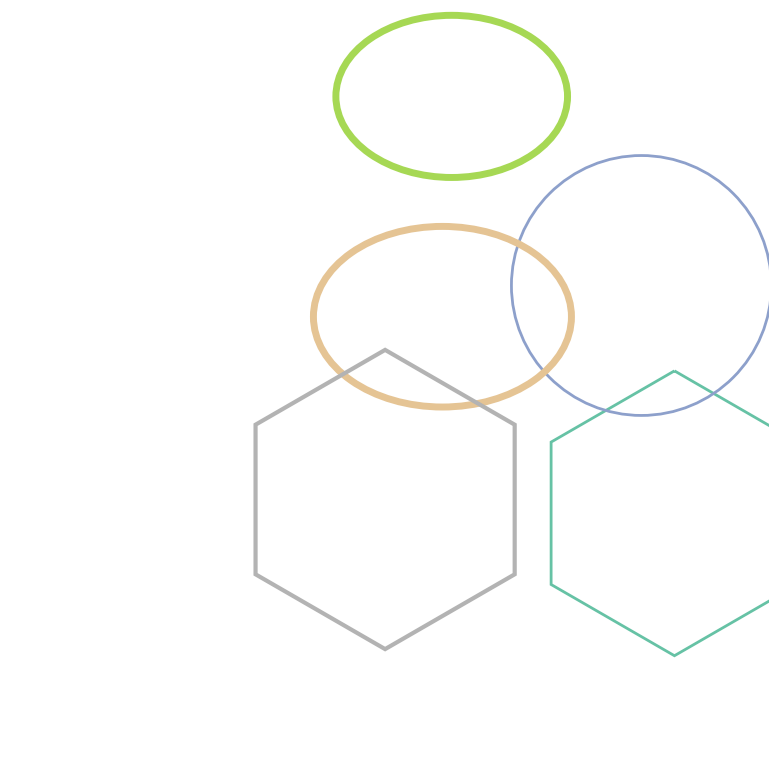[{"shape": "hexagon", "thickness": 1, "radius": 0.92, "center": [0.876, 0.333]}, {"shape": "circle", "thickness": 1, "radius": 0.84, "center": [0.833, 0.629]}, {"shape": "oval", "thickness": 2.5, "radius": 0.75, "center": [0.587, 0.875]}, {"shape": "oval", "thickness": 2.5, "radius": 0.84, "center": [0.575, 0.589]}, {"shape": "hexagon", "thickness": 1.5, "radius": 0.97, "center": [0.5, 0.351]}]